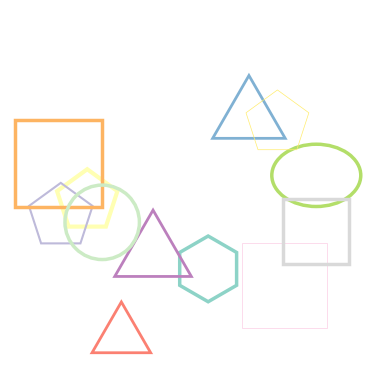[{"shape": "hexagon", "thickness": 2.5, "radius": 0.43, "center": [0.541, 0.302]}, {"shape": "pentagon", "thickness": 3, "radius": 0.41, "center": [0.227, 0.478]}, {"shape": "pentagon", "thickness": 1.5, "radius": 0.43, "center": [0.158, 0.438]}, {"shape": "triangle", "thickness": 2, "radius": 0.44, "center": [0.315, 0.128]}, {"shape": "triangle", "thickness": 2, "radius": 0.54, "center": [0.647, 0.695]}, {"shape": "square", "thickness": 2.5, "radius": 0.56, "center": [0.151, 0.575]}, {"shape": "oval", "thickness": 2.5, "radius": 0.58, "center": [0.822, 0.545]}, {"shape": "square", "thickness": 0.5, "radius": 0.55, "center": [0.739, 0.258]}, {"shape": "square", "thickness": 2.5, "radius": 0.42, "center": [0.821, 0.398]}, {"shape": "triangle", "thickness": 2, "radius": 0.57, "center": [0.398, 0.339]}, {"shape": "circle", "thickness": 2.5, "radius": 0.48, "center": [0.265, 0.423]}, {"shape": "pentagon", "thickness": 0.5, "radius": 0.43, "center": [0.721, 0.681]}]